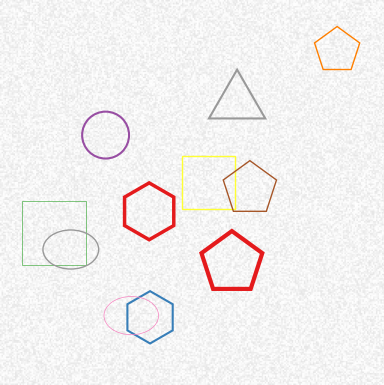[{"shape": "hexagon", "thickness": 2.5, "radius": 0.37, "center": [0.387, 0.451]}, {"shape": "pentagon", "thickness": 3, "radius": 0.42, "center": [0.602, 0.317]}, {"shape": "hexagon", "thickness": 1.5, "radius": 0.34, "center": [0.39, 0.176]}, {"shape": "square", "thickness": 0.5, "radius": 0.41, "center": [0.14, 0.394]}, {"shape": "circle", "thickness": 1.5, "radius": 0.3, "center": [0.274, 0.649]}, {"shape": "pentagon", "thickness": 1, "radius": 0.31, "center": [0.876, 0.869]}, {"shape": "square", "thickness": 1, "radius": 0.35, "center": [0.542, 0.525]}, {"shape": "pentagon", "thickness": 1, "radius": 0.36, "center": [0.649, 0.51]}, {"shape": "oval", "thickness": 0.5, "radius": 0.35, "center": [0.341, 0.18]}, {"shape": "oval", "thickness": 1, "radius": 0.36, "center": [0.184, 0.352]}, {"shape": "triangle", "thickness": 1.5, "radius": 0.42, "center": [0.616, 0.735]}]